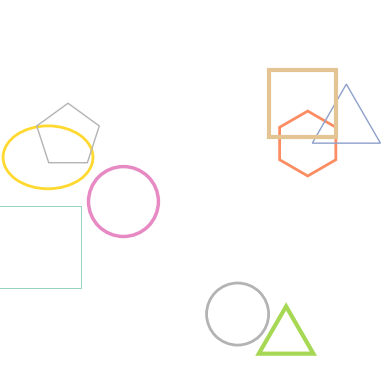[{"shape": "square", "thickness": 0.5, "radius": 0.53, "center": [0.105, 0.358]}, {"shape": "hexagon", "thickness": 2, "radius": 0.42, "center": [0.799, 0.627]}, {"shape": "triangle", "thickness": 1, "radius": 0.51, "center": [0.9, 0.679]}, {"shape": "circle", "thickness": 2.5, "radius": 0.45, "center": [0.321, 0.477]}, {"shape": "triangle", "thickness": 3, "radius": 0.41, "center": [0.743, 0.122]}, {"shape": "oval", "thickness": 2, "radius": 0.58, "center": [0.125, 0.591]}, {"shape": "square", "thickness": 3, "radius": 0.44, "center": [0.786, 0.731]}, {"shape": "pentagon", "thickness": 1, "radius": 0.43, "center": [0.177, 0.646]}, {"shape": "circle", "thickness": 2, "radius": 0.4, "center": [0.617, 0.184]}]